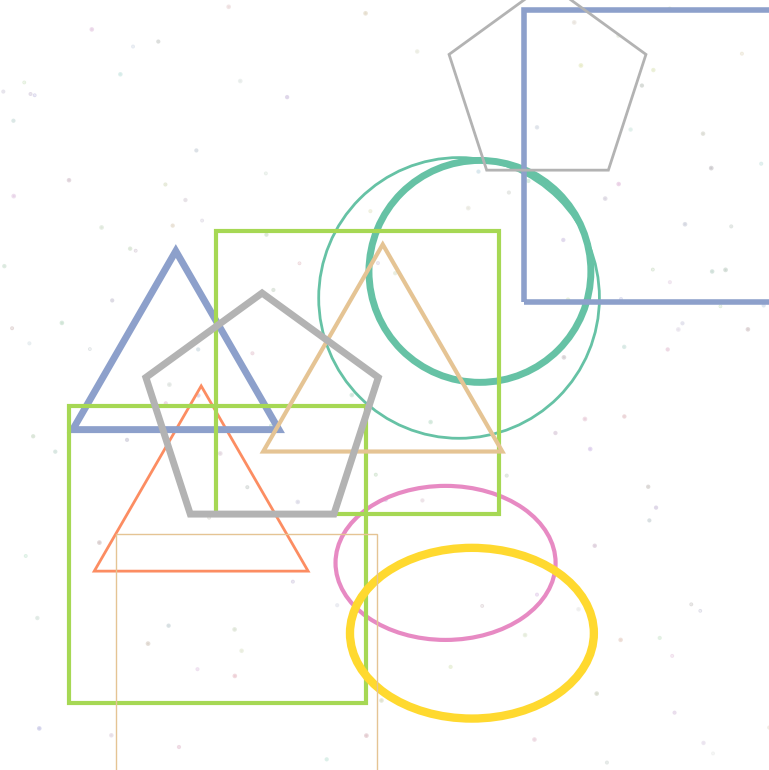[{"shape": "circle", "thickness": 2.5, "radius": 0.72, "center": [0.623, 0.648]}, {"shape": "circle", "thickness": 1, "radius": 0.91, "center": [0.596, 0.613]}, {"shape": "triangle", "thickness": 1, "radius": 0.8, "center": [0.261, 0.338]}, {"shape": "triangle", "thickness": 2.5, "radius": 0.77, "center": [0.228, 0.519]}, {"shape": "square", "thickness": 2, "radius": 0.95, "center": [0.87, 0.797]}, {"shape": "oval", "thickness": 1.5, "radius": 0.71, "center": [0.579, 0.269]}, {"shape": "square", "thickness": 1.5, "radius": 0.96, "center": [0.282, 0.28]}, {"shape": "square", "thickness": 1.5, "radius": 0.92, "center": [0.465, 0.516]}, {"shape": "oval", "thickness": 3, "radius": 0.79, "center": [0.613, 0.178]}, {"shape": "square", "thickness": 0.5, "radius": 0.85, "center": [0.32, 0.137]}, {"shape": "triangle", "thickness": 1.5, "radius": 0.9, "center": [0.497, 0.503]}, {"shape": "pentagon", "thickness": 2.5, "radius": 0.79, "center": [0.34, 0.461]}, {"shape": "pentagon", "thickness": 1, "radius": 0.67, "center": [0.711, 0.888]}]